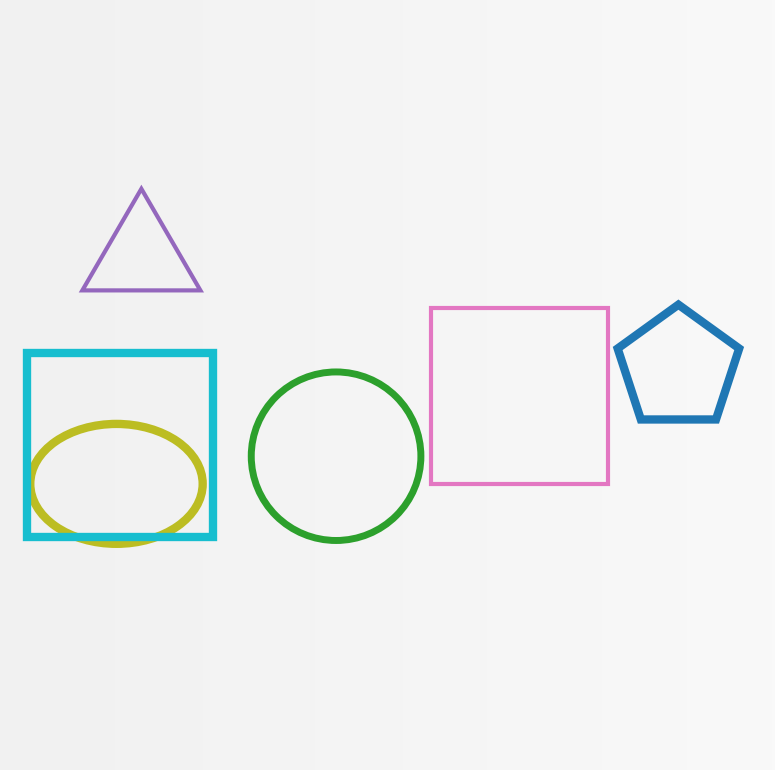[{"shape": "pentagon", "thickness": 3, "radius": 0.41, "center": [0.875, 0.522]}, {"shape": "circle", "thickness": 2.5, "radius": 0.55, "center": [0.434, 0.408]}, {"shape": "triangle", "thickness": 1.5, "radius": 0.44, "center": [0.182, 0.667]}, {"shape": "square", "thickness": 1.5, "radius": 0.57, "center": [0.671, 0.486]}, {"shape": "oval", "thickness": 3, "radius": 0.56, "center": [0.15, 0.372]}, {"shape": "square", "thickness": 3, "radius": 0.6, "center": [0.155, 0.422]}]